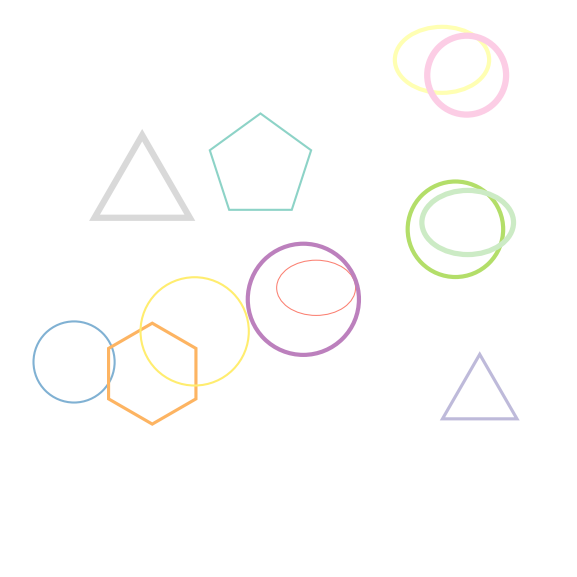[{"shape": "pentagon", "thickness": 1, "radius": 0.46, "center": [0.451, 0.71]}, {"shape": "oval", "thickness": 2, "radius": 0.41, "center": [0.765, 0.896]}, {"shape": "triangle", "thickness": 1.5, "radius": 0.37, "center": [0.831, 0.311]}, {"shape": "oval", "thickness": 0.5, "radius": 0.34, "center": [0.547, 0.501]}, {"shape": "circle", "thickness": 1, "radius": 0.35, "center": [0.128, 0.372]}, {"shape": "hexagon", "thickness": 1.5, "radius": 0.44, "center": [0.264, 0.352]}, {"shape": "circle", "thickness": 2, "radius": 0.41, "center": [0.789, 0.602]}, {"shape": "circle", "thickness": 3, "radius": 0.34, "center": [0.808, 0.869]}, {"shape": "triangle", "thickness": 3, "radius": 0.48, "center": [0.246, 0.67]}, {"shape": "circle", "thickness": 2, "radius": 0.48, "center": [0.525, 0.481]}, {"shape": "oval", "thickness": 2.5, "radius": 0.4, "center": [0.81, 0.614]}, {"shape": "circle", "thickness": 1, "radius": 0.47, "center": [0.337, 0.425]}]